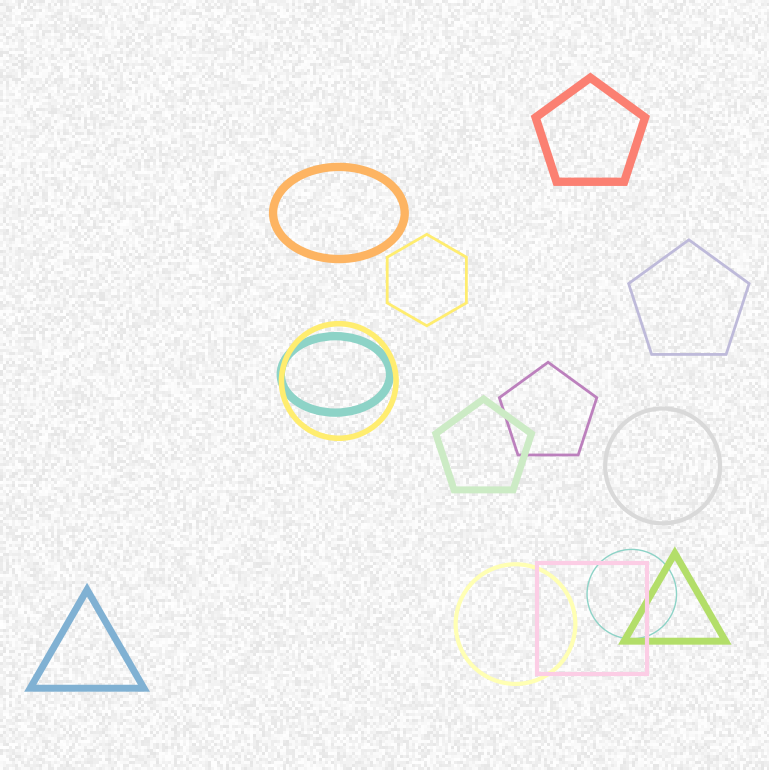[{"shape": "oval", "thickness": 3, "radius": 0.35, "center": [0.436, 0.514]}, {"shape": "circle", "thickness": 0.5, "radius": 0.29, "center": [0.82, 0.228]}, {"shape": "circle", "thickness": 1.5, "radius": 0.39, "center": [0.669, 0.19]}, {"shape": "pentagon", "thickness": 1, "radius": 0.41, "center": [0.895, 0.606]}, {"shape": "pentagon", "thickness": 3, "radius": 0.37, "center": [0.767, 0.824]}, {"shape": "triangle", "thickness": 2.5, "radius": 0.43, "center": [0.113, 0.149]}, {"shape": "oval", "thickness": 3, "radius": 0.43, "center": [0.44, 0.723]}, {"shape": "triangle", "thickness": 2.5, "radius": 0.38, "center": [0.876, 0.205]}, {"shape": "square", "thickness": 1.5, "radius": 0.36, "center": [0.769, 0.197]}, {"shape": "circle", "thickness": 1.5, "radius": 0.37, "center": [0.861, 0.395]}, {"shape": "pentagon", "thickness": 1, "radius": 0.33, "center": [0.712, 0.463]}, {"shape": "pentagon", "thickness": 2.5, "radius": 0.33, "center": [0.628, 0.417]}, {"shape": "hexagon", "thickness": 1, "radius": 0.3, "center": [0.554, 0.636]}, {"shape": "circle", "thickness": 2, "radius": 0.37, "center": [0.44, 0.505]}]